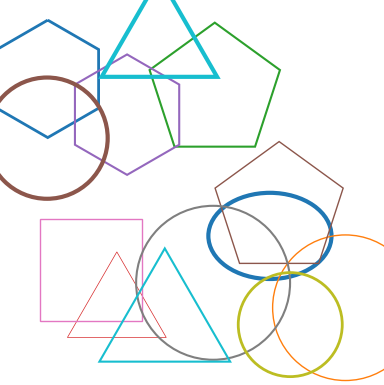[{"shape": "hexagon", "thickness": 2, "radius": 0.76, "center": [0.124, 0.795]}, {"shape": "oval", "thickness": 3, "radius": 0.8, "center": [0.701, 0.387]}, {"shape": "circle", "thickness": 1, "radius": 0.95, "center": [0.897, 0.201]}, {"shape": "pentagon", "thickness": 1.5, "radius": 0.89, "center": [0.558, 0.763]}, {"shape": "triangle", "thickness": 0.5, "radius": 0.74, "center": [0.303, 0.198]}, {"shape": "hexagon", "thickness": 1.5, "radius": 0.78, "center": [0.33, 0.702]}, {"shape": "circle", "thickness": 3, "radius": 0.79, "center": [0.122, 0.641]}, {"shape": "pentagon", "thickness": 1, "radius": 0.87, "center": [0.725, 0.457]}, {"shape": "square", "thickness": 1, "radius": 0.67, "center": [0.236, 0.298]}, {"shape": "circle", "thickness": 1.5, "radius": 1.0, "center": [0.554, 0.266]}, {"shape": "circle", "thickness": 2, "radius": 0.68, "center": [0.754, 0.157]}, {"shape": "triangle", "thickness": 3, "radius": 0.87, "center": [0.414, 0.887]}, {"shape": "triangle", "thickness": 1.5, "radius": 0.98, "center": [0.428, 0.159]}]